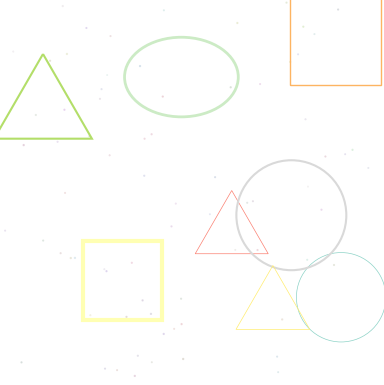[{"shape": "circle", "thickness": 0.5, "radius": 0.58, "center": [0.886, 0.228]}, {"shape": "square", "thickness": 3, "radius": 0.51, "center": [0.318, 0.271]}, {"shape": "triangle", "thickness": 0.5, "radius": 0.55, "center": [0.602, 0.396]}, {"shape": "square", "thickness": 1, "radius": 0.6, "center": [0.872, 0.898]}, {"shape": "triangle", "thickness": 1.5, "radius": 0.73, "center": [0.112, 0.713]}, {"shape": "circle", "thickness": 1.5, "radius": 0.71, "center": [0.757, 0.441]}, {"shape": "oval", "thickness": 2, "radius": 0.74, "center": [0.471, 0.8]}, {"shape": "triangle", "thickness": 0.5, "radius": 0.55, "center": [0.709, 0.2]}]